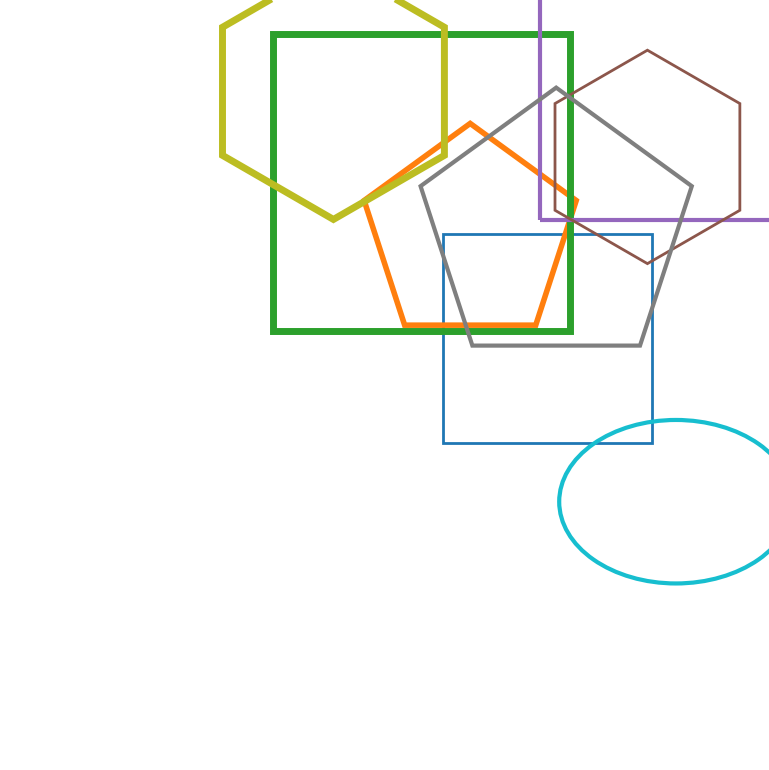[{"shape": "square", "thickness": 1, "radius": 0.68, "center": [0.711, 0.56]}, {"shape": "pentagon", "thickness": 2, "radius": 0.72, "center": [0.611, 0.695]}, {"shape": "square", "thickness": 2.5, "radius": 0.96, "center": [0.548, 0.763]}, {"shape": "square", "thickness": 1.5, "radius": 0.83, "center": [0.868, 0.88]}, {"shape": "hexagon", "thickness": 1, "radius": 0.69, "center": [0.841, 0.796]}, {"shape": "pentagon", "thickness": 1.5, "radius": 0.93, "center": [0.722, 0.701]}, {"shape": "hexagon", "thickness": 2.5, "radius": 0.83, "center": [0.433, 0.881]}, {"shape": "oval", "thickness": 1.5, "radius": 0.76, "center": [0.878, 0.348]}]